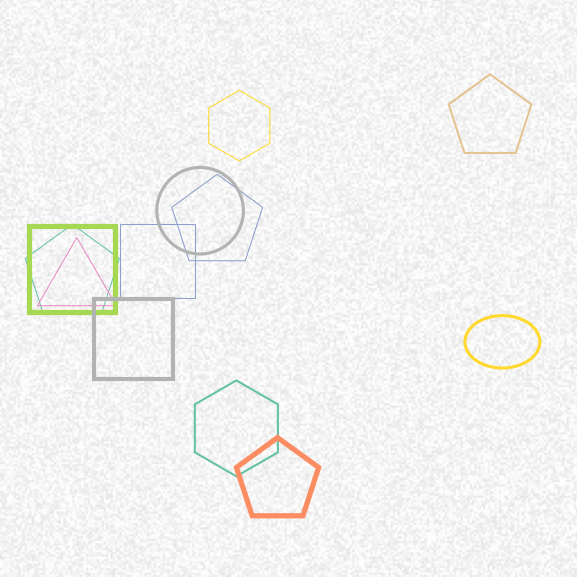[{"shape": "hexagon", "thickness": 1, "radius": 0.42, "center": [0.409, 0.257]}, {"shape": "pentagon", "thickness": 0.5, "radius": 0.43, "center": [0.125, 0.525]}, {"shape": "pentagon", "thickness": 2.5, "radius": 0.37, "center": [0.481, 0.167]}, {"shape": "square", "thickness": 0.5, "radius": 0.32, "center": [0.272, 0.547]}, {"shape": "pentagon", "thickness": 0.5, "radius": 0.41, "center": [0.376, 0.615]}, {"shape": "triangle", "thickness": 0.5, "radius": 0.39, "center": [0.133, 0.509]}, {"shape": "square", "thickness": 2.5, "radius": 0.37, "center": [0.125, 0.533]}, {"shape": "hexagon", "thickness": 0.5, "radius": 0.31, "center": [0.414, 0.782]}, {"shape": "oval", "thickness": 1.5, "radius": 0.32, "center": [0.87, 0.407]}, {"shape": "pentagon", "thickness": 1, "radius": 0.38, "center": [0.849, 0.795]}, {"shape": "circle", "thickness": 1.5, "radius": 0.37, "center": [0.346, 0.634]}, {"shape": "square", "thickness": 2, "radius": 0.34, "center": [0.231, 0.412]}]